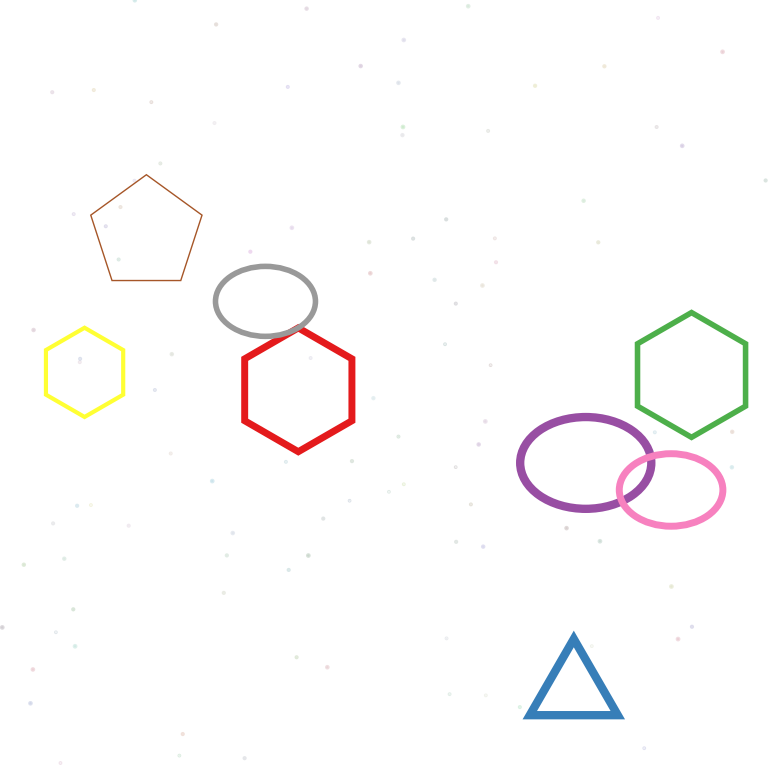[{"shape": "hexagon", "thickness": 2.5, "radius": 0.4, "center": [0.387, 0.494]}, {"shape": "triangle", "thickness": 3, "radius": 0.33, "center": [0.745, 0.104]}, {"shape": "hexagon", "thickness": 2, "radius": 0.41, "center": [0.898, 0.513]}, {"shape": "oval", "thickness": 3, "radius": 0.43, "center": [0.761, 0.399]}, {"shape": "hexagon", "thickness": 1.5, "radius": 0.29, "center": [0.11, 0.516]}, {"shape": "pentagon", "thickness": 0.5, "radius": 0.38, "center": [0.19, 0.697]}, {"shape": "oval", "thickness": 2.5, "radius": 0.34, "center": [0.872, 0.364]}, {"shape": "oval", "thickness": 2, "radius": 0.32, "center": [0.345, 0.609]}]